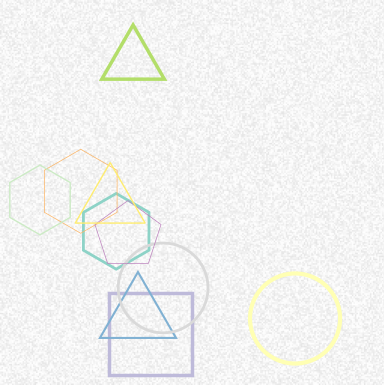[{"shape": "hexagon", "thickness": 2, "radius": 0.49, "center": [0.302, 0.399]}, {"shape": "circle", "thickness": 3, "radius": 0.59, "center": [0.766, 0.173]}, {"shape": "square", "thickness": 2.5, "radius": 0.53, "center": [0.391, 0.132]}, {"shape": "triangle", "thickness": 1.5, "radius": 0.57, "center": [0.358, 0.179]}, {"shape": "hexagon", "thickness": 0.5, "radius": 0.55, "center": [0.21, 0.503]}, {"shape": "triangle", "thickness": 2.5, "radius": 0.47, "center": [0.346, 0.841]}, {"shape": "circle", "thickness": 2, "radius": 0.58, "center": [0.424, 0.252]}, {"shape": "pentagon", "thickness": 0.5, "radius": 0.45, "center": [0.332, 0.389]}, {"shape": "hexagon", "thickness": 1, "radius": 0.45, "center": [0.104, 0.481]}, {"shape": "triangle", "thickness": 1, "radius": 0.52, "center": [0.286, 0.473]}]